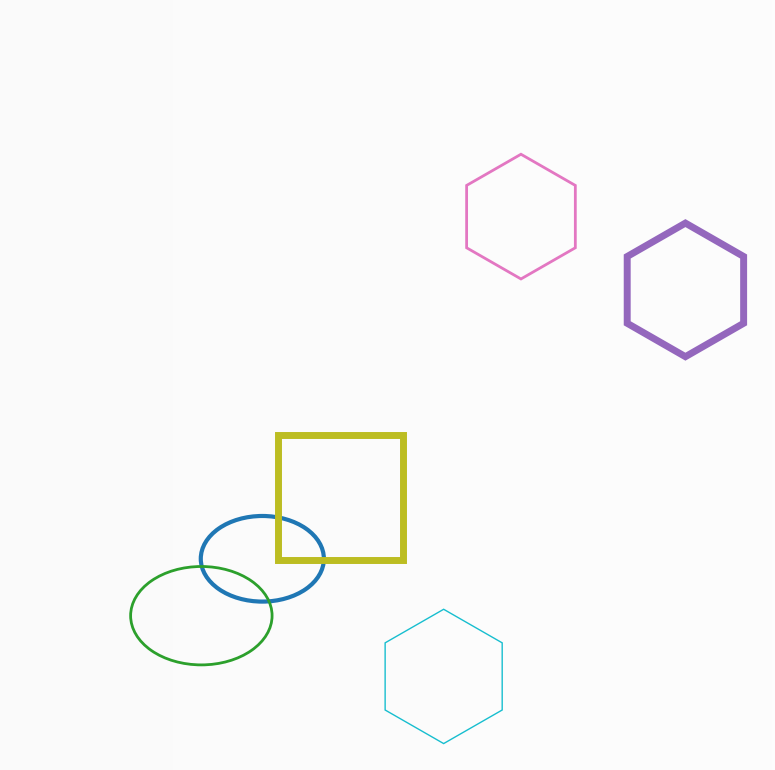[{"shape": "oval", "thickness": 1.5, "radius": 0.4, "center": [0.338, 0.274]}, {"shape": "oval", "thickness": 1, "radius": 0.46, "center": [0.26, 0.2]}, {"shape": "hexagon", "thickness": 2.5, "radius": 0.43, "center": [0.884, 0.624]}, {"shape": "hexagon", "thickness": 1, "radius": 0.4, "center": [0.672, 0.719]}, {"shape": "square", "thickness": 2.5, "radius": 0.4, "center": [0.44, 0.354]}, {"shape": "hexagon", "thickness": 0.5, "radius": 0.44, "center": [0.572, 0.122]}]